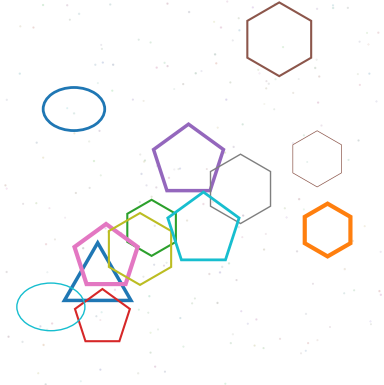[{"shape": "oval", "thickness": 2, "radius": 0.4, "center": [0.192, 0.717]}, {"shape": "triangle", "thickness": 2.5, "radius": 0.5, "center": [0.254, 0.27]}, {"shape": "hexagon", "thickness": 3, "radius": 0.34, "center": [0.851, 0.403]}, {"shape": "hexagon", "thickness": 1.5, "radius": 0.36, "center": [0.394, 0.408]}, {"shape": "pentagon", "thickness": 1.5, "radius": 0.37, "center": [0.266, 0.174]}, {"shape": "pentagon", "thickness": 2.5, "radius": 0.48, "center": [0.49, 0.582]}, {"shape": "hexagon", "thickness": 0.5, "radius": 0.36, "center": [0.824, 0.587]}, {"shape": "hexagon", "thickness": 1.5, "radius": 0.48, "center": [0.725, 0.898]}, {"shape": "pentagon", "thickness": 3, "radius": 0.43, "center": [0.276, 0.332]}, {"shape": "hexagon", "thickness": 1, "radius": 0.45, "center": [0.625, 0.509]}, {"shape": "hexagon", "thickness": 1.5, "radius": 0.47, "center": [0.364, 0.353]}, {"shape": "pentagon", "thickness": 2, "radius": 0.49, "center": [0.528, 0.404]}, {"shape": "oval", "thickness": 1, "radius": 0.44, "center": [0.132, 0.203]}]